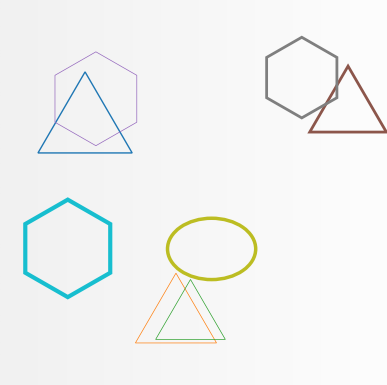[{"shape": "triangle", "thickness": 1, "radius": 0.7, "center": [0.22, 0.673]}, {"shape": "triangle", "thickness": 0.5, "radius": 0.6, "center": [0.454, 0.17]}, {"shape": "triangle", "thickness": 0.5, "radius": 0.52, "center": [0.492, 0.17]}, {"shape": "hexagon", "thickness": 0.5, "radius": 0.61, "center": [0.247, 0.743]}, {"shape": "triangle", "thickness": 2, "radius": 0.57, "center": [0.898, 0.714]}, {"shape": "hexagon", "thickness": 2, "radius": 0.52, "center": [0.779, 0.798]}, {"shape": "oval", "thickness": 2.5, "radius": 0.57, "center": [0.546, 0.353]}, {"shape": "hexagon", "thickness": 3, "radius": 0.63, "center": [0.175, 0.355]}]